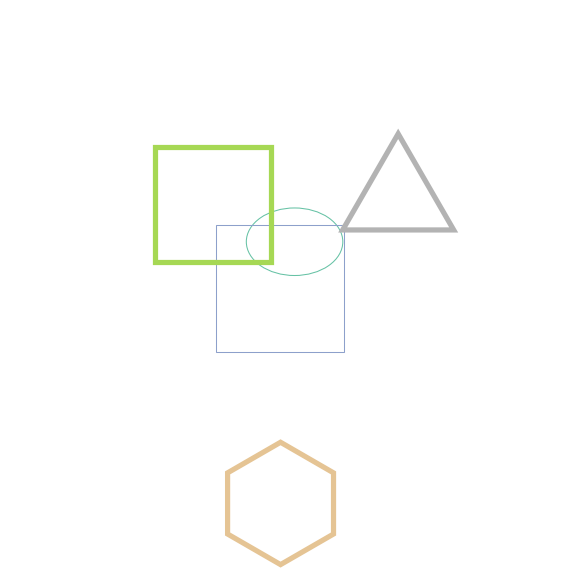[{"shape": "oval", "thickness": 0.5, "radius": 0.42, "center": [0.51, 0.581]}, {"shape": "square", "thickness": 0.5, "radius": 0.55, "center": [0.485, 0.5]}, {"shape": "square", "thickness": 2.5, "radius": 0.5, "center": [0.369, 0.645]}, {"shape": "hexagon", "thickness": 2.5, "radius": 0.53, "center": [0.486, 0.127]}, {"shape": "triangle", "thickness": 2.5, "radius": 0.55, "center": [0.689, 0.656]}]